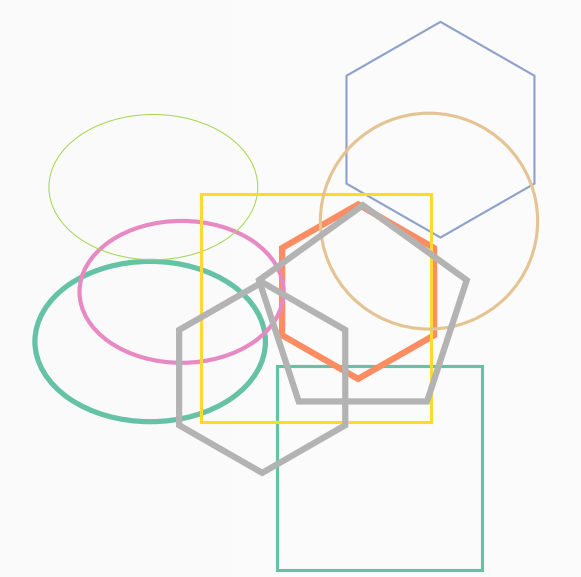[{"shape": "oval", "thickness": 2.5, "radius": 0.99, "center": [0.258, 0.408]}, {"shape": "square", "thickness": 1.5, "radius": 0.88, "center": [0.653, 0.189]}, {"shape": "hexagon", "thickness": 3, "radius": 0.76, "center": [0.616, 0.494]}, {"shape": "hexagon", "thickness": 1, "radius": 0.93, "center": [0.758, 0.775]}, {"shape": "oval", "thickness": 2, "radius": 0.88, "center": [0.312, 0.494]}, {"shape": "oval", "thickness": 0.5, "radius": 0.9, "center": [0.264, 0.675]}, {"shape": "square", "thickness": 1.5, "radius": 0.99, "center": [0.544, 0.466]}, {"shape": "circle", "thickness": 1.5, "radius": 0.93, "center": [0.738, 0.616]}, {"shape": "hexagon", "thickness": 3, "radius": 0.83, "center": [0.451, 0.345]}, {"shape": "pentagon", "thickness": 3, "radius": 0.94, "center": [0.624, 0.456]}]